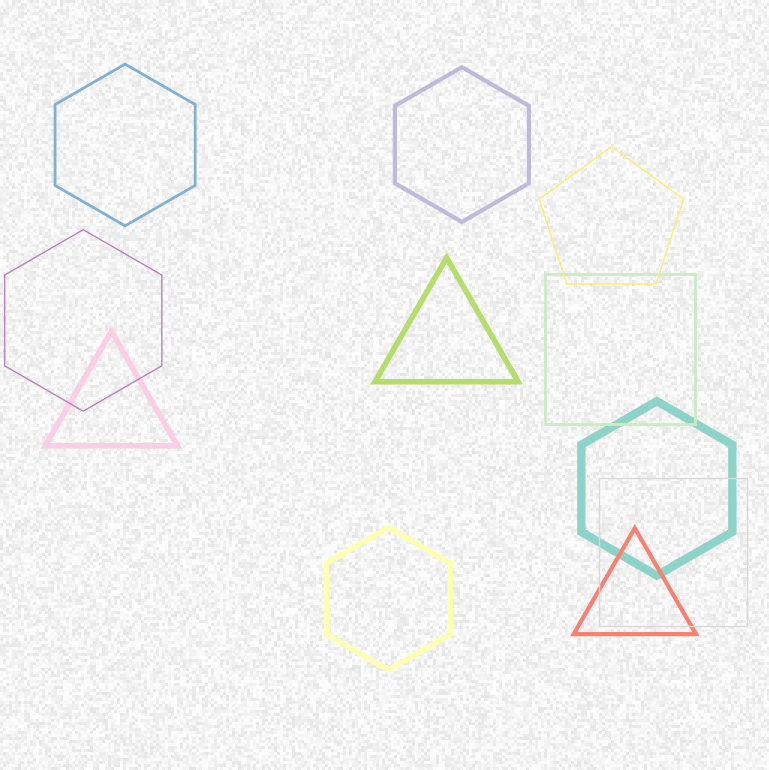[{"shape": "hexagon", "thickness": 3, "radius": 0.57, "center": [0.853, 0.366]}, {"shape": "hexagon", "thickness": 2, "radius": 0.46, "center": [0.504, 0.222]}, {"shape": "hexagon", "thickness": 1.5, "radius": 0.5, "center": [0.6, 0.812]}, {"shape": "triangle", "thickness": 1.5, "radius": 0.46, "center": [0.824, 0.222]}, {"shape": "hexagon", "thickness": 1, "radius": 0.53, "center": [0.163, 0.812]}, {"shape": "triangle", "thickness": 2, "radius": 0.54, "center": [0.58, 0.558]}, {"shape": "triangle", "thickness": 2, "radius": 0.5, "center": [0.145, 0.471]}, {"shape": "square", "thickness": 0.5, "radius": 0.48, "center": [0.874, 0.283]}, {"shape": "hexagon", "thickness": 0.5, "radius": 0.59, "center": [0.108, 0.584]}, {"shape": "square", "thickness": 1, "radius": 0.49, "center": [0.805, 0.546]}, {"shape": "pentagon", "thickness": 0.5, "radius": 0.49, "center": [0.794, 0.711]}]